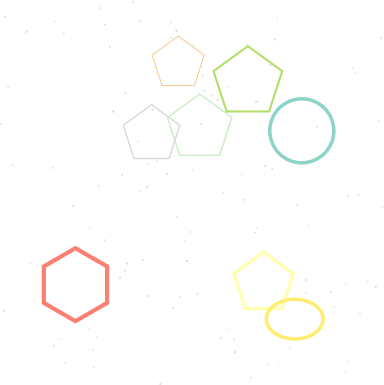[{"shape": "circle", "thickness": 2.5, "radius": 0.42, "center": [0.784, 0.66]}, {"shape": "pentagon", "thickness": 2.5, "radius": 0.4, "center": [0.685, 0.264]}, {"shape": "hexagon", "thickness": 3, "radius": 0.47, "center": [0.196, 0.261]}, {"shape": "pentagon", "thickness": 0.5, "radius": 0.36, "center": [0.463, 0.835]}, {"shape": "pentagon", "thickness": 1.5, "radius": 0.47, "center": [0.644, 0.786]}, {"shape": "pentagon", "thickness": 1, "radius": 0.39, "center": [0.394, 0.651]}, {"shape": "pentagon", "thickness": 1, "radius": 0.44, "center": [0.519, 0.668]}, {"shape": "oval", "thickness": 2.5, "radius": 0.37, "center": [0.766, 0.171]}]